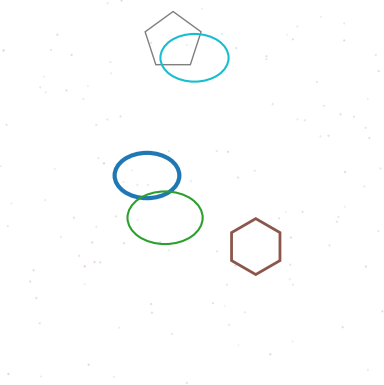[{"shape": "oval", "thickness": 3, "radius": 0.42, "center": [0.382, 0.544]}, {"shape": "oval", "thickness": 1.5, "radius": 0.49, "center": [0.429, 0.434]}, {"shape": "hexagon", "thickness": 2, "radius": 0.36, "center": [0.664, 0.36]}, {"shape": "pentagon", "thickness": 1, "radius": 0.38, "center": [0.45, 0.894]}, {"shape": "oval", "thickness": 1.5, "radius": 0.44, "center": [0.505, 0.85]}]